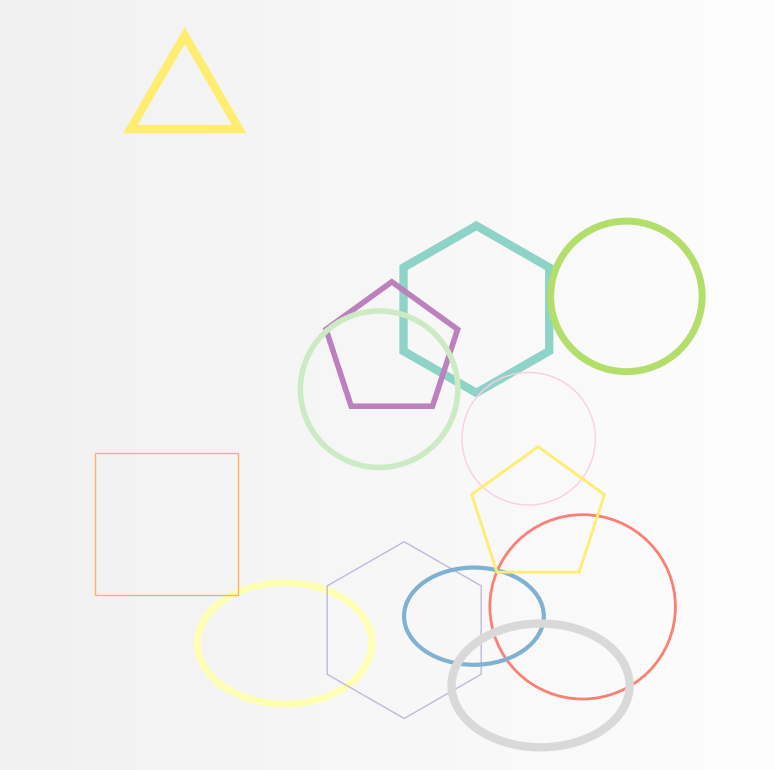[{"shape": "hexagon", "thickness": 3, "radius": 0.54, "center": [0.615, 0.598]}, {"shape": "oval", "thickness": 2.5, "radius": 0.56, "center": [0.367, 0.164]}, {"shape": "hexagon", "thickness": 0.5, "radius": 0.57, "center": [0.522, 0.182]}, {"shape": "circle", "thickness": 1, "radius": 0.6, "center": [0.752, 0.212]}, {"shape": "oval", "thickness": 1.5, "radius": 0.45, "center": [0.612, 0.2]}, {"shape": "square", "thickness": 0.5, "radius": 0.46, "center": [0.214, 0.32]}, {"shape": "circle", "thickness": 2.5, "radius": 0.49, "center": [0.808, 0.615]}, {"shape": "circle", "thickness": 0.5, "radius": 0.43, "center": [0.682, 0.43]}, {"shape": "oval", "thickness": 3, "radius": 0.57, "center": [0.698, 0.11]}, {"shape": "pentagon", "thickness": 2, "radius": 0.45, "center": [0.506, 0.545]}, {"shape": "circle", "thickness": 2, "radius": 0.51, "center": [0.489, 0.495]}, {"shape": "pentagon", "thickness": 1, "radius": 0.45, "center": [0.694, 0.33]}, {"shape": "triangle", "thickness": 3, "radius": 0.41, "center": [0.238, 0.873]}]